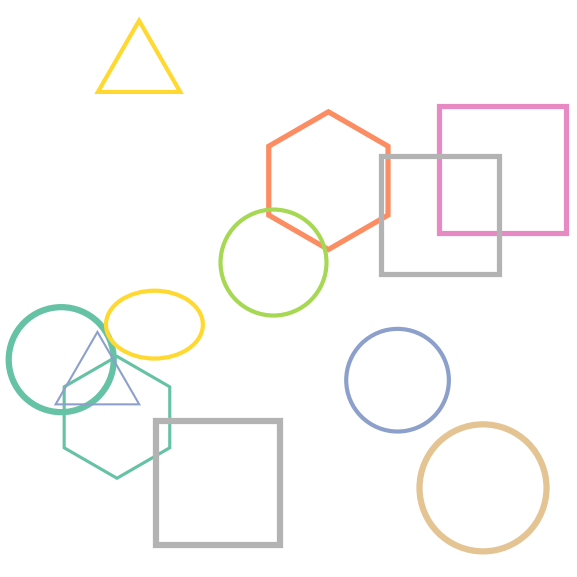[{"shape": "circle", "thickness": 3, "radius": 0.45, "center": [0.106, 0.376]}, {"shape": "hexagon", "thickness": 1.5, "radius": 0.53, "center": [0.203, 0.277]}, {"shape": "hexagon", "thickness": 2.5, "radius": 0.6, "center": [0.569, 0.686]}, {"shape": "circle", "thickness": 2, "radius": 0.44, "center": [0.688, 0.341]}, {"shape": "triangle", "thickness": 1, "radius": 0.42, "center": [0.169, 0.341]}, {"shape": "square", "thickness": 2.5, "radius": 0.55, "center": [0.87, 0.706]}, {"shape": "circle", "thickness": 2, "radius": 0.46, "center": [0.474, 0.545]}, {"shape": "oval", "thickness": 2, "radius": 0.42, "center": [0.267, 0.437]}, {"shape": "triangle", "thickness": 2, "radius": 0.41, "center": [0.241, 0.881]}, {"shape": "circle", "thickness": 3, "radius": 0.55, "center": [0.836, 0.154]}, {"shape": "square", "thickness": 2.5, "radius": 0.51, "center": [0.762, 0.627]}, {"shape": "square", "thickness": 3, "radius": 0.54, "center": [0.377, 0.162]}]